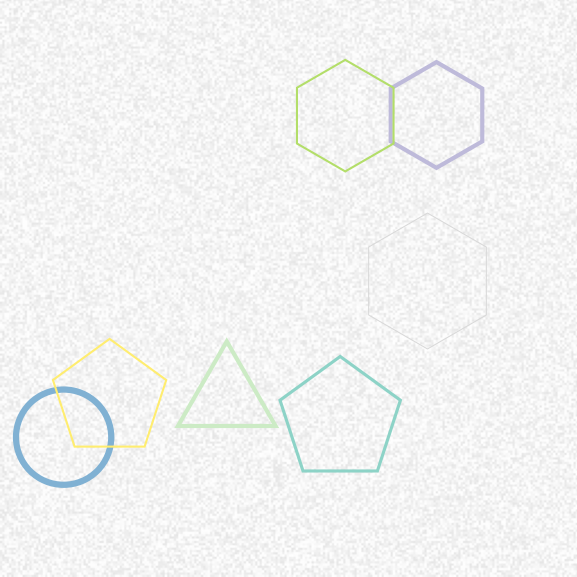[{"shape": "pentagon", "thickness": 1.5, "radius": 0.55, "center": [0.589, 0.272]}, {"shape": "hexagon", "thickness": 2, "radius": 0.46, "center": [0.756, 0.8]}, {"shape": "circle", "thickness": 3, "radius": 0.41, "center": [0.11, 0.242]}, {"shape": "hexagon", "thickness": 1, "radius": 0.48, "center": [0.598, 0.799]}, {"shape": "hexagon", "thickness": 0.5, "radius": 0.59, "center": [0.74, 0.513]}, {"shape": "triangle", "thickness": 2, "radius": 0.49, "center": [0.393, 0.31]}, {"shape": "pentagon", "thickness": 1, "radius": 0.52, "center": [0.19, 0.309]}]